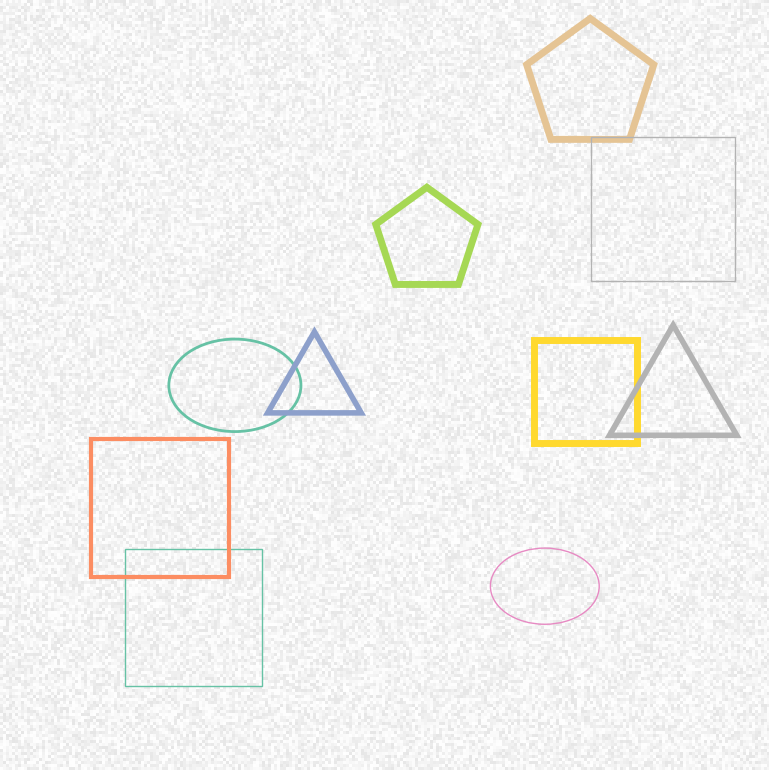[{"shape": "oval", "thickness": 1, "radius": 0.43, "center": [0.305, 0.5]}, {"shape": "square", "thickness": 0.5, "radius": 0.45, "center": [0.251, 0.198]}, {"shape": "square", "thickness": 1.5, "radius": 0.45, "center": [0.208, 0.341]}, {"shape": "triangle", "thickness": 2, "radius": 0.35, "center": [0.408, 0.499]}, {"shape": "oval", "thickness": 0.5, "radius": 0.35, "center": [0.708, 0.239]}, {"shape": "pentagon", "thickness": 2.5, "radius": 0.35, "center": [0.554, 0.687]}, {"shape": "square", "thickness": 2.5, "radius": 0.33, "center": [0.76, 0.492]}, {"shape": "pentagon", "thickness": 2.5, "radius": 0.43, "center": [0.767, 0.889]}, {"shape": "square", "thickness": 0.5, "radius": 0.47, "center": [0.861, 0.728]}, {"shape": "triangle", "thickness": 2, "radius": 0.48, "center": [0.874, 0.482]}]